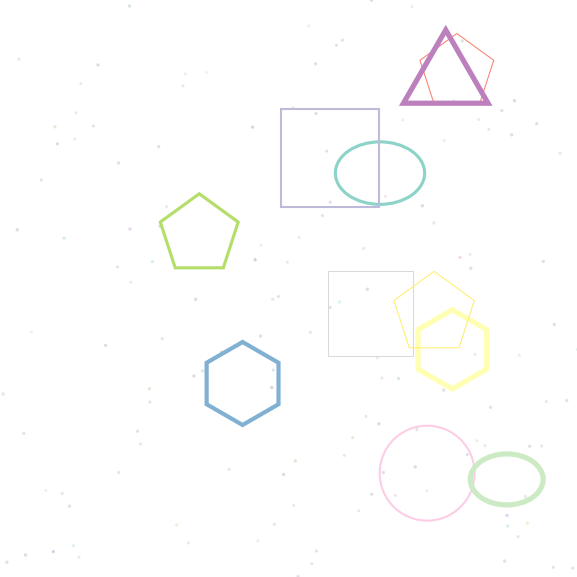[{"shape": "oval", "thickness": 1.5, "radius": 0.39, "center": [0.658, 0.699]}, {"shape": "hexagon", "thickness": 2.5, "radius": 0.34, "center": [0.783, 0.394]}, {"shape": "square", "thickness": 1, "radius": 0.43, "center": [0.571, 0.726]}, {"shape": "pentagon", "thickness": 0.5, "radius": 0.34, "center": [0.791, 0.874]}, {"shape": "hexagon", "thickness": 2, "radius": 0.36, "center": [0.42, 0.335]}, {"shape": "pentagon", "thickness": 1.5, "radius": 0.35, "center": [0.345, 0.593]}, {"shape": "circle", "thickness": 1, "radius": 0.41, "center": [0.74, 0.18]}, {"shape": "square", "thickness": 0.5, "radius": 0.37, "center": [0.641, 0.456]}, {"shape": "triangle", "thickness": 2.5, "radius": 0.42, "center": [0.772, 0.863]}, {"shape": "oval", "thickness": 2.5, "radius": 0.32, "center": [0.877, 0.169]}, {"shape": "pentagon", "thickness": 0.5, "radius": 0.37, "center": [0.752, 0.456]}]